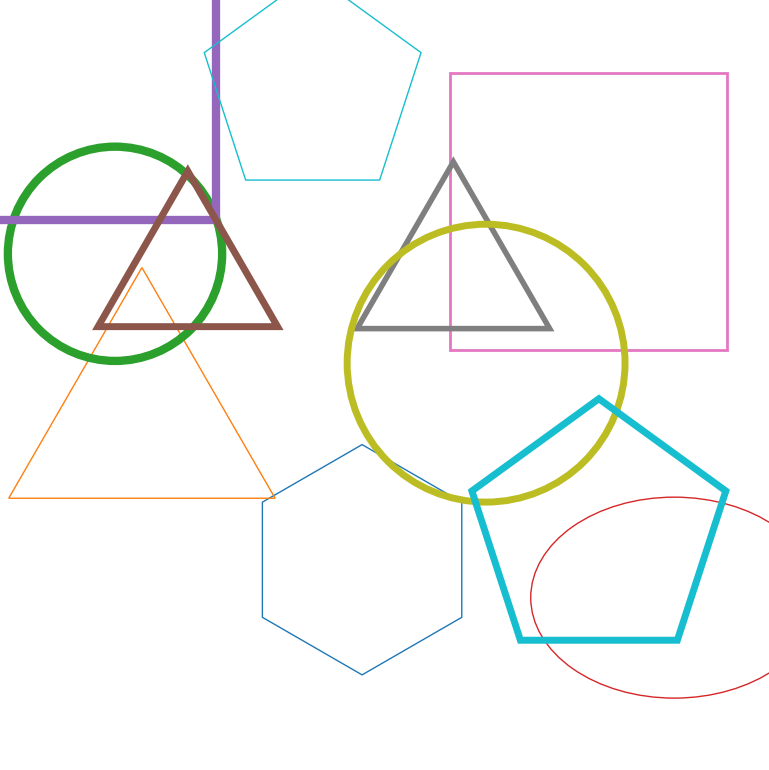[{"shape": "hexagon", "thickness": 0.5, "radius": 0.75, "center": [0.47, 0.273]}, {"shape": "triangle", "thickness": 0.5, "radius": 1.0, "center": [0.184, 0.453]}, {"shape": "circle", "thickness": 3, "radius": 0.7, "center": [0.149, 0.67]}, {"shape": "oval", "thickness": 0.5, "radius": 0.93, "center": [0.876, 0.224]}, {"shape": "square", "thickness": 3, "radius": 0.76, "center": [0.13, 0.866]}, {"shape": "triangle", "thickness": 2.5, "radius": 0.67, "center": [0.244, 0.643]}, {"shape": "square", "thickness": 1, "radius": 0.9, "center": [0.764, 0.725]}, {"shape": "triangle", "thickness": 2, "radius": 0.72, "center": [0.589, 0.645]}, {"shape": "circle", "thickness": 2.5, "radius": 0.9, "center": [0.631, 0.528]}, {"shape": "pentagon", "thickness": 2.5, "radius": 0.87, "center": [0.778, 0.309]}, {"shape": "pentagon", "thickness": 0.5, "radius": 0.74, "center": [0.406, 0.886]}]